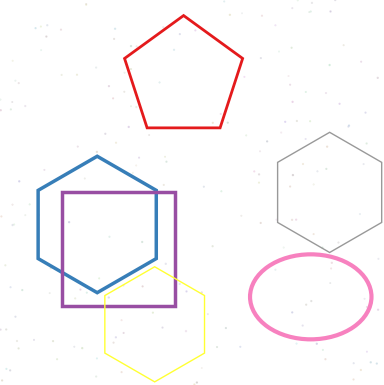[{"shape": "pentagon", "thickness": 2, "radius": 0.81, "center": [0.477, 0.798]}, {"shape": "hexagon", "thickness": 2.5, "radius": 0.89, "center": [0.252, 0.417]}, {"shape": "square", "thickness": 2.5, "radius": 0.74, "center": [0.308, 0.354]}, {"shape": "hexagon", "thickness": 1, "radius": 0.75, "center": [0.402, 0.158]}, {"shape": "oval", "thickness": 3, "radius": 0.79, "center": [0.807, 0.229]}, {"shape": "hexagon", "thickness": 1, "radius": 0.78, "center": [0.856, 0.5]}]